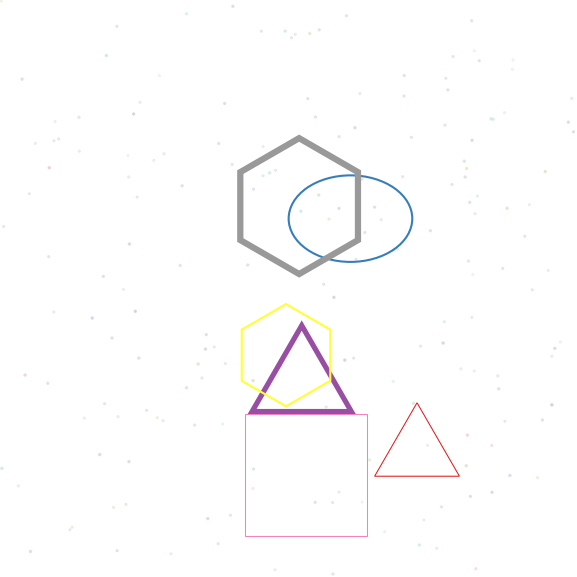[{"shape": "triangle", "thickness": 0.5, "radius": 0.42, "center": [0.722, 0.217]}, {"shape": "oval", "thickness": 1, "radius": 0.54, "center": [0.607, 0.621]}, {"shape": "triangle", "thickness": 2.5, "radius": 0.5, "center": [0.522, 0.336]}, {"shape": "hexagon", "thickness": 1, "radius": 0.44, "center": [0.495, 0.384]}, {"shape": "square", "thickness": 0.5, "radius": 0.53, "center": [0.529, 0.177]}, {"shape": "hexagon", "thickness": 3, "radius": 0.59, "center": [0.518, 0.642]}]